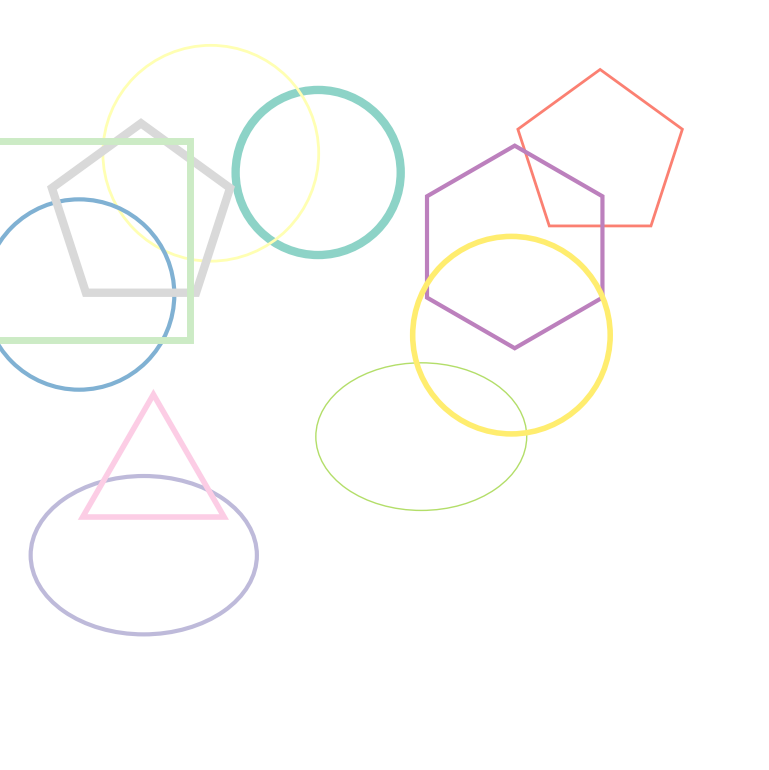[{"shape": "circle", "thickness": 3, "radius": 0.54, "center": [0.413, 0.776]}, {"shape": "circle", "thickness": 1, "radius": 0.7, "center": [0.274, 0.801]}, {"shape": "oval", "thickness": 1.5, "radius": 0.73, "center": [0.187, 0.279]}, {"shape": "pentagon", "thickness": 1, "radius": 0.56, "center": [0.779, 0.797]}, {"shape": "circle", "thickness": 1.5, "radius": 0.62, "center": [0.103, 0.617]}, {"shape": "oval", "thickness": 0.5, "radius": 0.68, "center": [0.547, 0.433]}, {"shape": "triangle", "thickness": 2, "radius": 0.53, "center": [0.199, 0.382]}, {"shape": "pentagon", "thickness": 3, "radius": 0.61, "center": [0.183, 0.718]}, {"shape": "hexagon", "thickness": 1.5, "radius": 0.66, "center": [0.668, 0.679]}, {"shape": "square", "thickness": 2.5, "radius": 0.64, "center": [0.118, 0.688]}, {"shape": "circle", "thickness": 2, "radius": 0.64, "center": [0.664, 0.565]}]